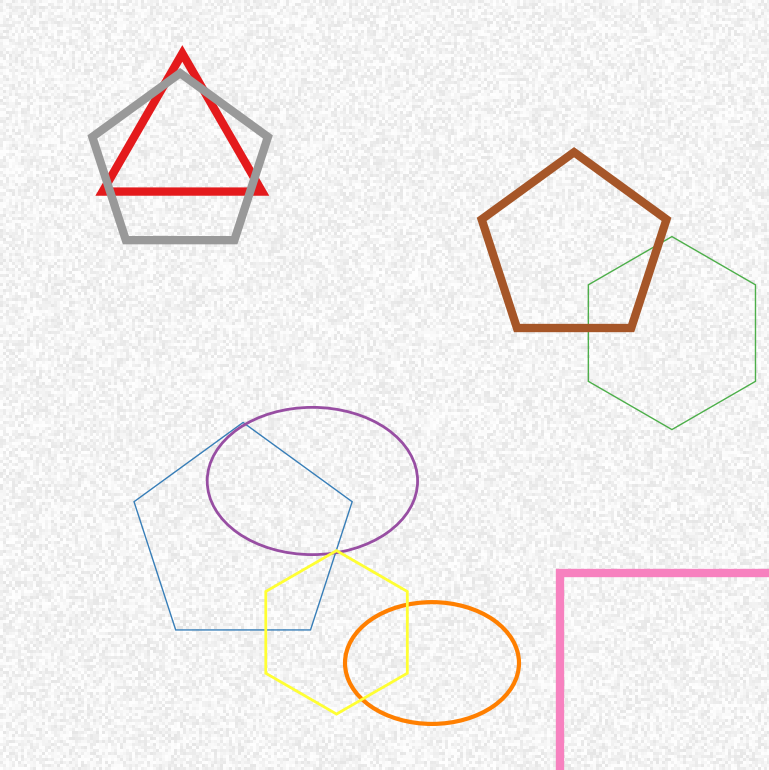[{"shape": "triangle", "thickness": 3, "radius": 0.6, "center": [0.237, 0.811]}, {"shape": "pentagon", "thickness": 0.5, "radius": 0.74, "center": [0.316, 0.302]}, {"shape": "hexagon", "thickness": 0.5, "radius": 0.63, "center": [0.873, 0.567]}, {"shape": "oval", "thickness": 1, "radius": 0.68, "center": [0.406, 0.375]}, {"shape": "oval", "thickness": 1.5, "radius": 0.56, "center": [0.561, 0.139]}, {"shape": "hexagon", "thickness": 1, "radius": 0.53, "center": [0.437, 0.179]}, {"shape": "pentagon", "thickness": 3, "radius": 0.63, "center": [0.746, 0.676]}, {"shape": "square", "thickness": 3, "radius": 0.74, "center": [0.875, 0.109]}, {"shape": "pentagon", "thickness": 3, "radius": 0.6, "center": [0.234, 0.785]}]